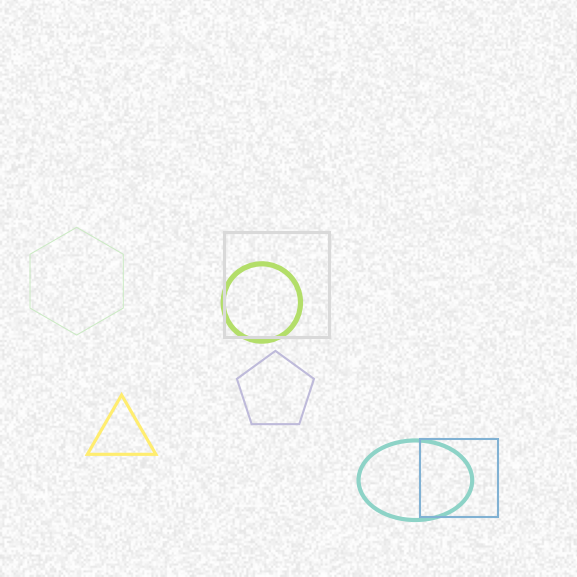[{"shape": "oval", "thickness": 2, "radius": 0.49, "center": [0.719, 0.168]}, {"shape": "pentagon", "thickness": 1, "radius": 0.35, "center": [0.477, 0.321]}, {"shape": "square", "thickness": 1, "radius": 0.34, "center": [0.795, 0.172]}, {"shape": "circle", "thickness": 2.5, "radius": 0.33, "center": [0.453, 0.475]}, {"shape": "square", "thickness": 1.5, "radius": 0.45, "center": [0.479, 0.507]}, {"shape": "hexagon", "thickness": 0.5, "radius": 0.47, "center": [0.133, 0.512]}, {"shape": "triangle", "thickness": 1.5, "radius": 0.34, "center": [0.211, 0.247]}]